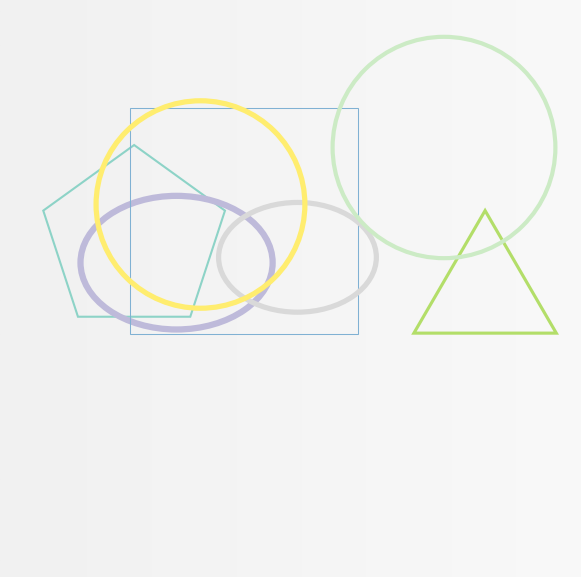[{"shape": "pentagon", "thickness": 1, "radius": 0.82, "center": [0.231, 0.584]}, {"shape": "oval", "thickness": 3, "radius": 0.83, "center": [0.304, 0.544]}, {"shape": "square", "thickness": 0.5, "radius": 0.98, "center": [0.42, 0.616]}, {"shape": "triangle", "thickness": 1.5, "radius": 0.71, "center": [0.835, 0.493]}, {"shape": "oval", "thickness": 2.5, "radius": 0.68, "center": [0.512, 0.554]}, {"shape": "circle", "thickness": 2, "radius": 0.96, "center": [0.764, 0.744]}, {"shape": "circle", "thickness": 2.5, "radius": 0.9, "center": [0.345, 0.645]}]